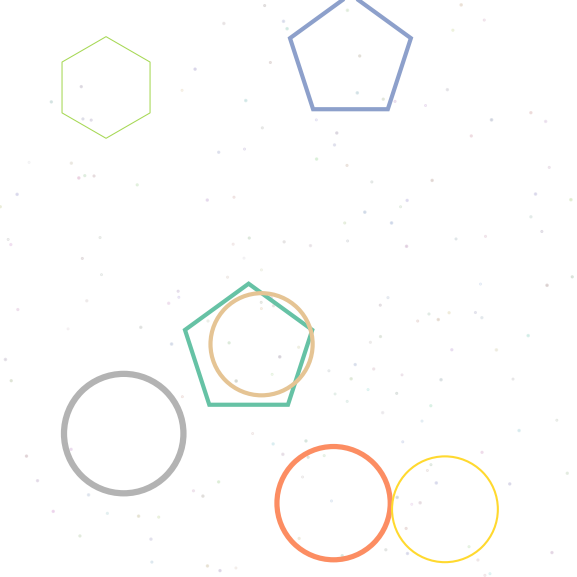[{"shape": "pentagon", "thickness": 2, "radius": 0.58, "center": [0.431, 0.392]}, {"shape": "circle", "thickness": 2.5, "radius": 0.49, "center": [0.578, 0.128]}, {"shape": "pentagon", "thickness": 2, "radius": 0.55, "center": [0.607, 0.899]}, {"shape": "hexagon", "thickness": 0.5, "radius": 0.44, "center": [0.184, 0.848]}, {"shape": "circle", "thickness": 1, "radius": 0.46, "center": [0.77, 0.117]}, {"shape": "circle", "thickness": 2, "radius": 0.44, "center": [0.453, 0.403]}, {"shape": "circle", "thickness": 3, "radius": 0.52, "center": [0.214, 0.248]}]